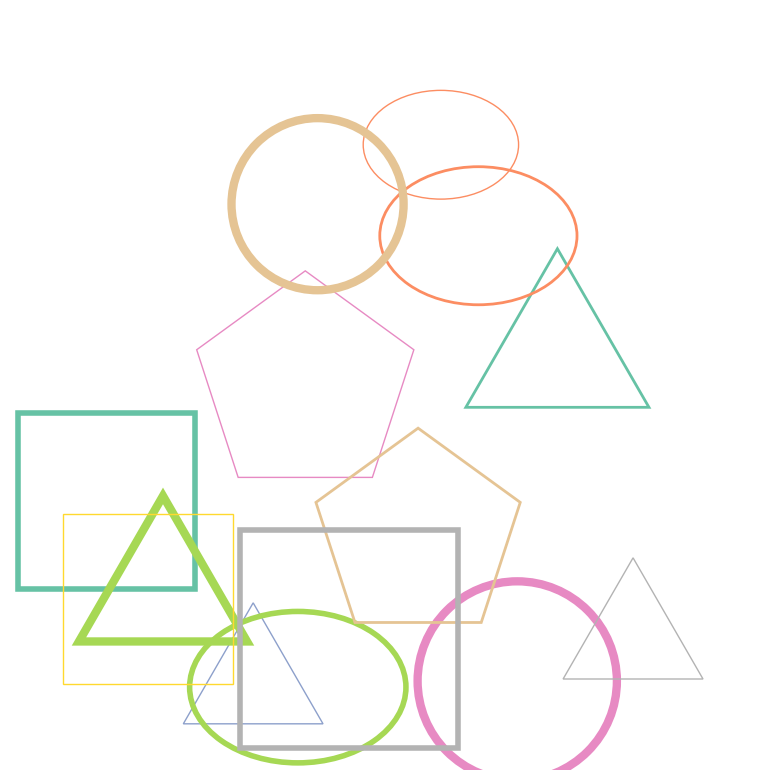[{"shape": "triangle", "thickness": 1, "radius": 0.69, "center": [0.724, 0.54]}, {"shape": "square", "thickness": 2, "radius": 0.57, "center": [0.139, 0.349]}, {"shape": "oval", "thickness": 0.5, "radius": 0.5, "center": [0.573, 0.812]}, {"shape": "oval", "thickness": 1, "radius": 0.64, "center": [0.621, 0.694]}, {"shape": "triangle", "thickness": 0.5, "radius": 0.52, "center": [0.329, 0.112]}, {"shape": "pentagon", "thickness": 0.5, "radius": 0.74, "center": [0.396, 0.5]}, {"shape": "circle", "thickness": 3, "radius": 0.65, "center": [0.672, 0.116]}, {"shape": "oval", "thickness": 2, "radius": 0.7, "center": [0.387, 0.108]}, {"shape": "triangle", "thickness": 3, "radius": 0.63, "center": [0.212, 0.23]}, {"shape": "square", "thickness": 0.5, "radius": 0.55, "center": [0.192, 0.222]}, {"shape": "circle", "thickness": 3, "radius": 0.56, "center": [0.412, 0.735]}, {"shape": "pentagon", "thickness": 1, "radius": 0.7, "center": [0.543, 0.304]}, {"shape": "triangle", "thickness": 0.5, "radius": 0.52, "center": [0.822, 0.171]}, {"shape": "square", "thickness": 2, "radius": 0.71, "center": [0.453, 0.171]}]